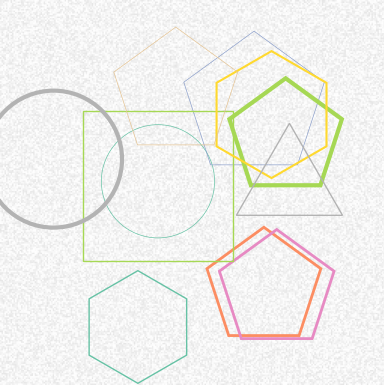[{"shape": "hexagon", "thickness": 1, "radius": 0.73, "center": [0.358, 0.151]}, {"shape": "circle", "thickness": 0.5, "radius": 0.74, "center": [0.41, 0.529]}, {"shape": "pentagon", "thickness": 2, "radius": 0.78, "center": [0.685, 0.254]}, {"shape": "pentagon", "thickness": 0.5, "radius": 0.96, "center": [0.66, 0.727]}, {"shape": "pentagon", "thickness": 2, "radius": 0.78, "center": [0.719, 0.247]}, {"shape": "square", "thickness": 1, "radius": 0.97, "center": [0.41, 0.518]}, {"shape": "pentagon", "thickness": 3, "radius": 0.77, "center": [0.742, 0.643]}, {"shape": "hexagon", "thickness": 1.5, "radius": 0.82, "center": [0.705, 0.702]}, {"shape": "pentagon", "thickness": 0.5, "radius": 0.85, "center": [0.456, 0.76]}, {"shape": "circle", "thickness": 3, "radius": 0.89, "center": [0.139, 0.587]}, {"shape": "triangle", "thickness": 1, "radius": 0.8, "center": [0.752, 0.52]}]